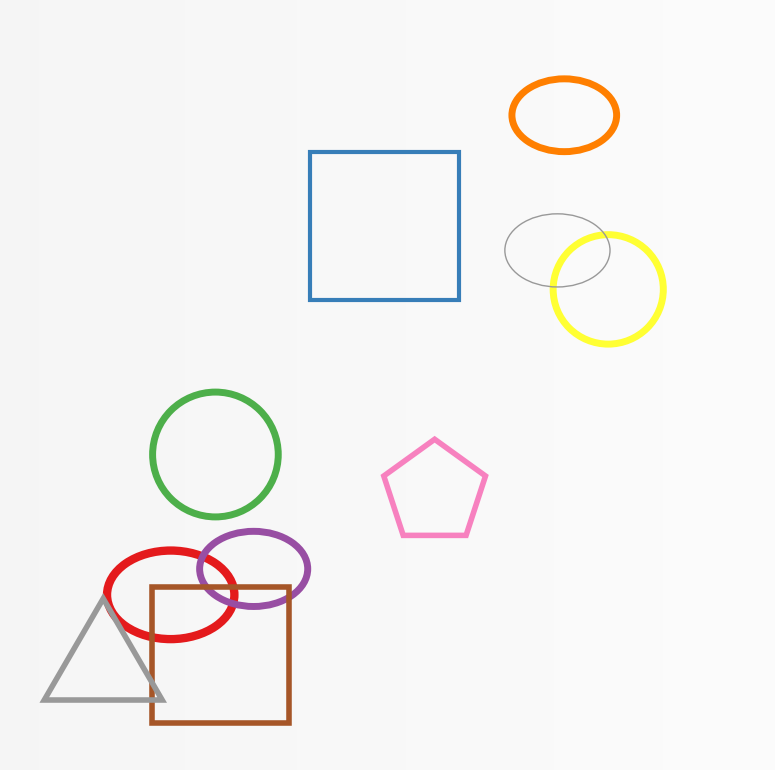[{"shape": "oval", "thickness": 3, "radius": 0.41, "center": [0.22, 0.227]}, {"shape": "square", "thickness": 1.5, "radius": 0.48, "center": [0.496, 0.706]}, {"shape": "circle", "thickness": 2.5, "radius": 0.41, "center": [0.278, 0.41]}, {"shape": "oval", "thickness": 2.5, "radius": 0.35, "center": [0.327, 0.261]}, {"shape": "oval", "thickness": 2.5, "radius": 0.34, "center": [0.728, 0.85]}, {"shape": "circle", "thickness": 2.5, "radius": 0.36, "center": [0.785, 0.624]}, {"shape": "square", "thickness": 2, "radius": 0.44, "center": [0.284, 0.149]}, {"shape": "pentagon", "thickness": 2, "radius": 0.34, "center": [0.561, 0.361]}, {"shape": "triangle", "thickness": 2, "radius": 0.44, "center": [0.133, 0.135]}, {"shape": "oval", "thickness": 0.5, "radius": 0.34, "center": [0.719, 0.675]}]